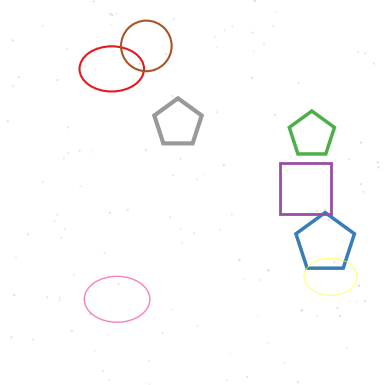[{"shape": "oval", "thickness": 1.5, "radius": 0.42, "center": [0.29, 0.821]}, {"shape": "pentagon", "thickness": 2.5, "radius": 0.4, "center": [0.845, 0.368]}, {"shape": "pentagon", "thickness": 2.5, "radius": 0.31, "center": [0.81, 0.65]}, {"shape": "square", "thickness": 2, "radius": 0.33, "center": [0.793, 0.51]}, {"shape": "oval", "thickness": 0.5, "radius": 0.35, "center": [0.858, 0.281]}, {"shape": "circle", "thickness": 1.5, "radius": 0.33, "center": [0.38, 0.881]}, {"shape": "oval", "thickness": 1, "radius": 0.43, "center": [0.304, 0.223]}, {"shape": "pentagon", "thickness": 3, "radius": 0.32, "center": [0.462, 0.68]}]